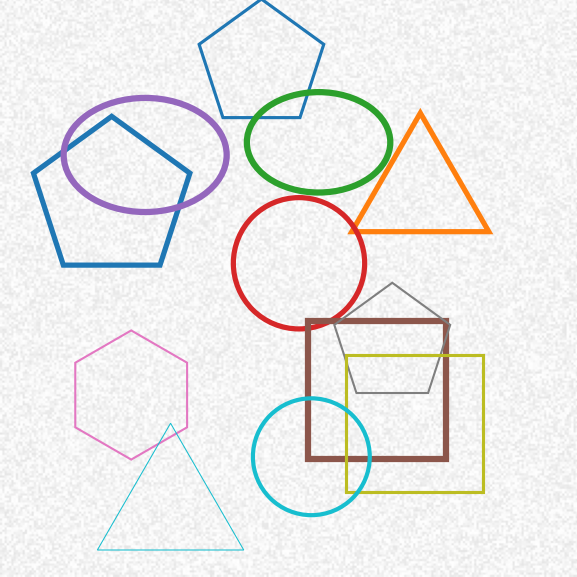[{"shape": "pentagon", "thickness": 1.5, "radius": 0.57, "center": [0.453, 0.887]}, {"shape": "pentagon", "thickness": 2.5, "radius": 0.71, "center": [0.193, 0.655]}, {"shape": "triangle", "thickness": 2.5, "radius": 0.68, "center": [0.728, 0.666]}, {"shape": "oval", "thickness": 3, "radius": 0.62, "center": [0.552, 0.753]}, {"shape": "circle", "thickness": 2.5, "radius": 0.57, "center": [0.518, 0.543]}, {"shape": "oval", "thickness": 3, "radius": 0.71, "center": [0.251, 0.731]}, {"shape": "square", "thickness": 3, "radius": 0.6, "center": [0.652, 0.324]}, {"shape": "hexagon", "thickness": 1, "radius": 0.56, "center": [0.227, 0.315]}, {"shape": "pentagon", "thickness": 1, "radius": 0.53, "center": [0.679, 0.404]}, {"shape": "square", "thickness": 1.5, "radius": 0.59, "center": [0.718, 0.266]}, {"shape": "circle", "thickness": 2, "radius": 0.51, "center": [0.539, 0.208]}, {"shape": "triangle", "thickness": 0.5, "radius": 0.73, "center": [0.295, 0.12]}]